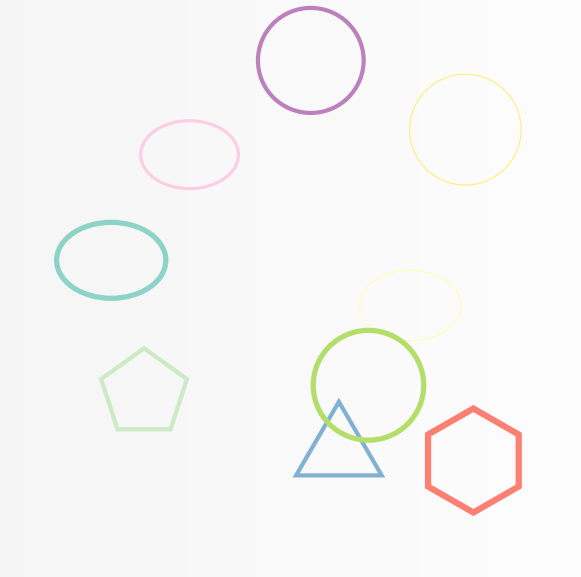[{"shape": "oval", "thickness": 2.5, "radius": 0.47, "center": [0.191, 0.548]}, {"shape": "oval", "thickness": 0.5, "radius": 0.44, "center": [0.706, 0.47]}, {"shape": "hexagon", "thickness": 3, "radius": 0.45, "center": [0.814, 0.202]}, {"shape": "triangle", "thickness": 2, "radius": 0.42, "center": [0.583, 0.218]}, {"shape": "circle", "thickness": 2.5, "radius": 0.48, "center": [0.634, 0.332]}, {"shape": "oval", "thickness": 1.5, "radius": 0.42, "center": [0.326, 0.731]}, {"shape": "circle", "thickness": 2, "radius": 0.45, "center": [0.535, 0.894]}, {"shape": "pentagon", "thickness": 2, "radius": 0.39, "center": [0.248, 0.319]}, {"shape": "circle", "thickness": 0.5, "radius": 0.48, "center": [0.801, 0.775]}]